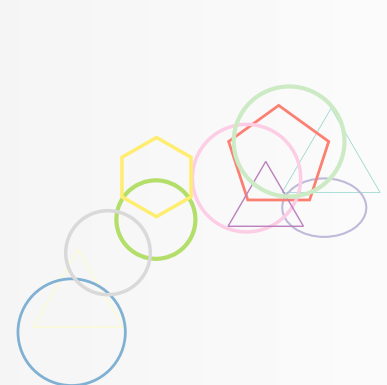[{"shape": "triangle", "thickness": 0.5, "radius": 0.73, "center": [0.855, 0.573]}, {"shape": "triangle", "thickness": 0.5, "radius": 0.67, "center": [0.201, 0.218]}, {"shape": "oval", "thickness": 1.5, "radius": 0.54, "center": [0.837, 0.461]}, {"shape": "pentagon", "thickness": 2, "radius": 0.68, "center": [0.719, 0.59]}, {"shape": "circle", "thickness": 2, "radius": 0.69, "center": [0.185, 0.137]}, {"shape": "circle", "thickness": 3, "radius": 0.51, "center": [0.402, 0.43]}, {"shape": "circle", "thickness": 2.5, "radius": 0.7, "center": [0.636, 0.537]}, {"shape": "circle", "thickness": 2.5, "radius": 0.55, "center": [0.279, 0.344]}, {"shape": "triangle", "thickness": 1, "radius": 0.56, "center": [0.686, 0.468]}, {"shape": "circle", "thickness": 3, "radius": 0.71, "center": [0.746, 0.632]}, {"shape": "hexagon", "thickness": 2.5, "radius": 0.51, "center": [0.404, 0.54]}]